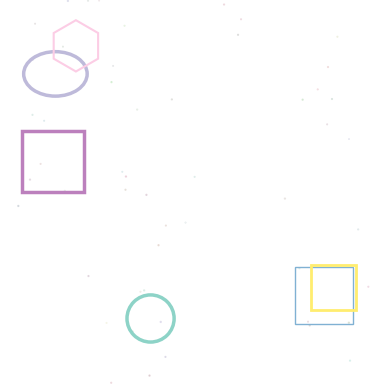[{"shape": "circle", "thickness": 2.5, "radius": 0.31, "center": [0.391, 0.173]}, {"shape": "oval", "thickness": 2.5, "radius": 0.41, "center": [0.144, 0.808]}, {"shape": "square", "thickness": 1, "radius": 0.37, "center": [0.841, 0.233]}, {"shape": "hexagon", "thickness": 1.5, "radius": 0.33, "center": [0.197, 0.881]}, {"shape": "square", "thickness": 2.5, "radius": 0.4, "center": [0.138, 0.58]}, {"shape": "square", "thickness": 2, "radius": 0.29, "center": [0.865, 0.254]}]